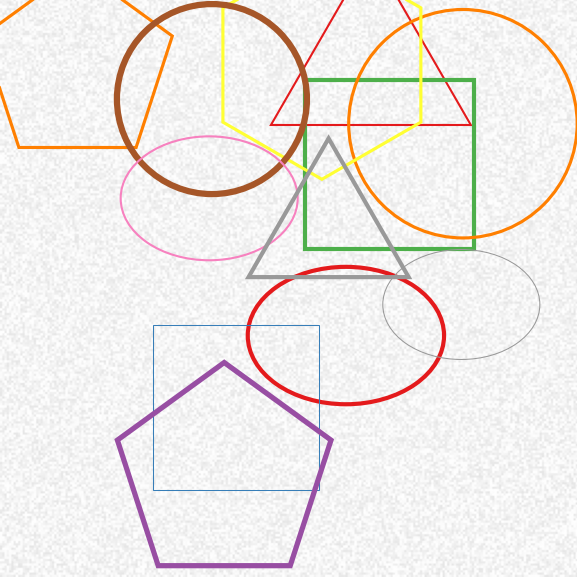[{"shape": "oval", "thickness": 2, "radius": 0.85, "center": [0.599, 0.418]}, {"shape": "triangle", "thickness": 1, "radius": 1.0, "center": [0.642, 0.883]}, {"shape": "square", "thickness": 0.5, "radius": 0.72, "center": [0.409, 0.294]}, {"shape": "square", "thickness": 2, "radius": 0.73, "center": [0.675, 0.714]}, {"shape": "pentagon", "thickness": 2.5, "radius": 0.97, "center": [0.388, 0.177]}, {"shape": "circle", "thickness": 1.5, "radius": 0.99, "center": [0.802, 0.785]}, {"shape": "pentagon", "thickness": 1.5, "radius": 0.86, "center": [0.134, 0.883]}, {"shape": "hexagon", "thickness": 1.5, "radius": 0.99, "center": [0.557, 0.887]}, {"shape": "circle", "thickness": 3, "radius": 0.82, "center": [0.367, 0.828]}, {"shape": "oval", "thickness": 1, "radius": 0.77, "center": [0.362, 0.656]}, {"shape": "oval", "thickness": 0.5, "radius": 0.68, "center": [0.799, 0.472]}, {"shape": "triangle", "thickness": 2, "radius": 0.8, "center": [0.569, 0.599]}]